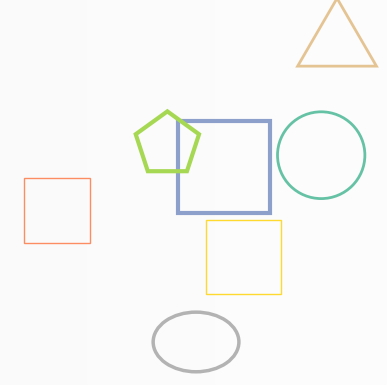[{"shape": "circle", "thickness": 2, "radius": 0.56, "center": [0.829, 0.597]}, {"shape": "square", "thickness": 1, "radius": 0.43, "center": [0.146, 0.453]}, {"shape": "square", "thickness": 3, "radius": 0.6, "center": [0.578, 0.565]}, {"shape": "pentagon", "thickness": 3, "radius": 0.43, "center": [0.432, 0.625]}, {"shape": "square", "thickness": 1, "radius": 0.48, "center": [0.629, 0.333]}, {"shape": "triangle", "thickness": 2, "radius": 0.59, "center": [0.87, 0.887]}, {"shape": "oval", "thickness": 2.5, "radius": 0.55, "center": [0.506, 0.112]}]